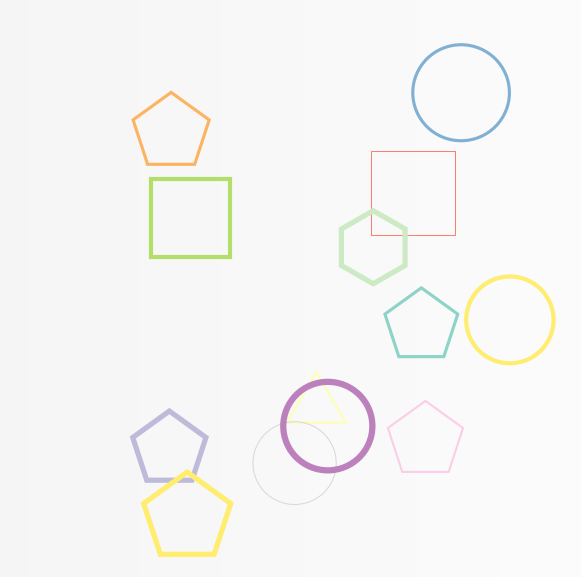[{"shape": "pentagon", "thickness": 1.5, "radius": 0.33, "center": [0.725, 0.435]}, {"shape": "triangle", "thickness": 1, "radius": 0.29, "center": [0.544, 0.297]}, {"shape": "pentagon", "thickness": 2.5, "radius": 0.33, "center": [0.291, 0.221]}, {"shape": "square", "thickness": 0.5, "radius": 0.36, "center": [0.711, 0.665]}, {"shape": "circle", "thickness": 1.5, "radius": 0.42, "center": [0.793, 0.839]}, {"shape": "pentagon", "thickness": 1.5, "radius": 0.34, "center": [0.294, 0.77]}, {"shape": "square", "thickness": 2, "radius": 0.34, "center": [0.328, 0.622]}, {"shape": "pentagon", "thickness": 1, "radius": 0.34, "center": [0.732, 0.237]}, {"shape": "circle", "thickness": 0.5, "radius": 0.36, "center": [0.507, 0.197]}, {"shape": "circle", "thickness": 3, "radius": 0.38, "center": [0.564, 0.261]}, {"shape": "hexagon", "thickness": 2.5, "radius": 0.32, "center": [0.642, 0.571]}, {"shape": "circle", "thickness": 2, "radius": 0.38, "center": [0.877, 0.445]}, {"shape": "pentagon", "thickness": 2.5, "radius": 0.39, "center": [0.322, 0.103]}]